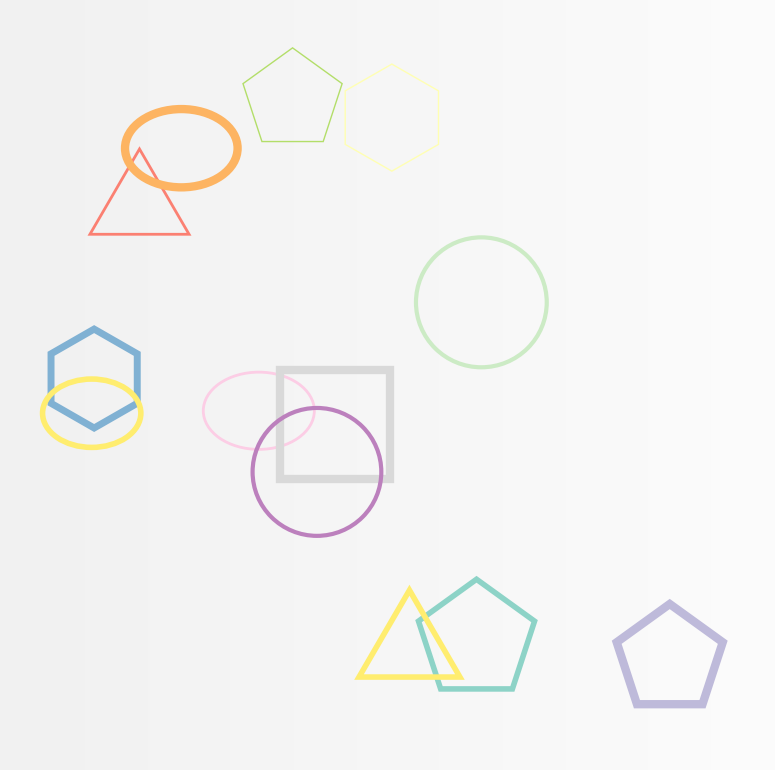[{"shape": "pentagon", "thickness": 2, "radius": 0.39, "center": [0.615, 0.169]}, {"shape": "hexagon", "thickness": 0.5, "radius": 0.35, "center": [0.506, 0.847]}, {"shape": "pentagon", "thickness": 3, "radius": 0.36, "center": [0.864, 0.144]}, {"shape": "triangle", "thickness": 1, "radius": 0.37, "center": [0.18, 0.733]}, {"shape": "hexagon", "thickness": 2.5, "radius": 0.32, "center": [0.121, 0.508]}, {"shape": "oval", "thickness": 3, "radius": 0.36, "center": [0.234, 0.808]}, {"shape": "pentagon", "thickness": 0.5, "radius": 0.34, "center": [0.378, 0.871]}, {"shape": "oval", "thickness": 1, "radius": 0.36, "center": [0.334, 0.467]}, {"shape": "square", "thickness": 3, "radius": 0.36, "center": [0.432, 0.449]}, {"shape": "circle", "thickness": 1.5, "radius": 0.42, "center": [0.409, 0.387]}, {"shape": "circle", "thickness": 1.5, "radius": 0.42, "center": [0.621, 0.607]}, {"shape": "oval", "thickness": 2, "radius": 0.32, "center": [0.118, 0.463]}, {"shape": "triangle", "thickness": 2, "radius": 0.38, "center": [0.528, 0.158]}]